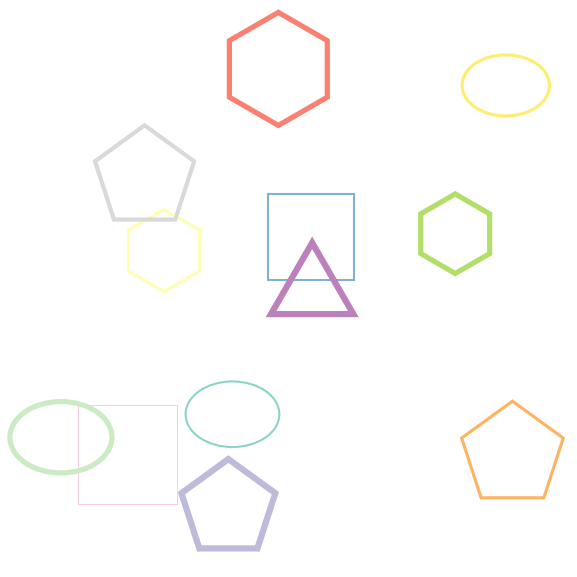[{"shape": "oval", "thickness": 1, "radius": 0.41, "center": [0.403, 0.282]}, {"shape": "hexagon", "thickness": 1.5, "radius": 0.36, "center": [0.284, 0.565]}, {"shape": "pentagon", "thickness": 3, "radius": 0.43, "center": [0.395, 0.119]}, {"shape": "hexagon", "thickness": 2.5, "radius": 0.49, "center": [0.482, 0.88]}, {"shape": "square", "thickness": 1, "radius": 0.37, "center": [0.538, 0.589]}, {"shape": "pentagon", "thickness": 1.5, "radius": 0.46, "center": [0.887, 0.212]}, {"shape": "hexagon", "thickness": 2.5, "radius": 0.34, "center": [0.788, 0.594]}, {"shape": "square", "thickness": 0.5, "radius": 0.43, "center": [0.221, 0.212]}, {"shape": "pentagon", "thickness": 2, "radius": 0.45, "center": [0.25, 0.692]}, {"shape": "triangle", "thickness": 3, "radius": 0.41, "center": [0.541, 0.496]}, {"shape": "oval", "thickness": 2.5, "radius": 0.44, "center": [0.105, 0.242]}, {"shape": "oval", "thickness": 1.5, "radius": 0.38, "center": [0.876, 0.851]}]